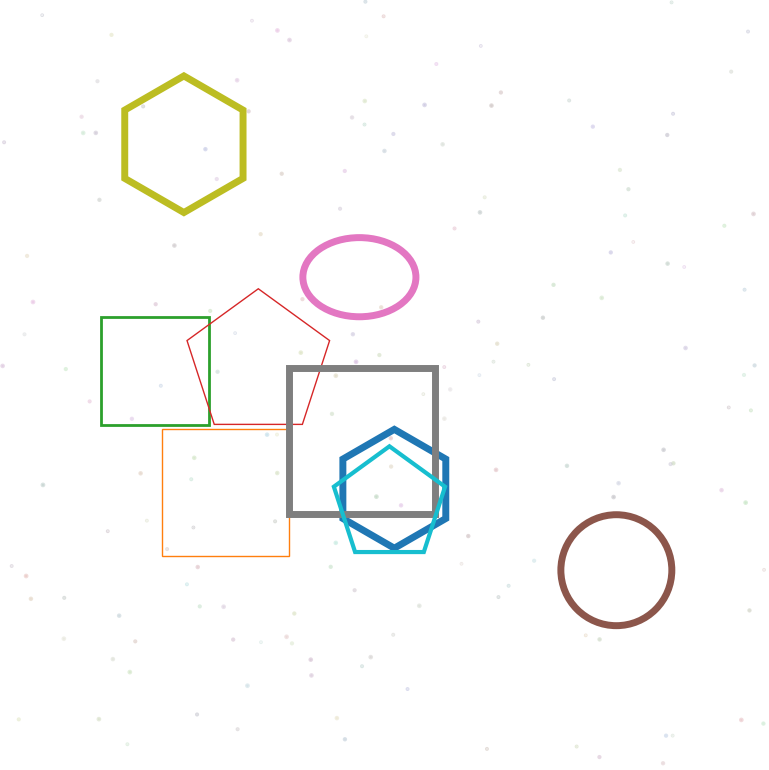[{"shape": "hexagon", "thickness": 2.5, "radius": 0.39, "center": [0.512, 0.365]}, {"shape": "square", "thickness": 0.5, "radius": 0.41, "center": [0.293, 0.36]}, {"shape": "square", "thickness": 1, "radius": 0.35, "center": [0.201, 0.518]}, {"shape": "pentagon", "thickness": 0.5, "radius": 0.49, "center": [0.335, 0.528]}, {"shape": "circle", "thickness": 2.5, "radius": 0.36, "center": [0.8, 0.259]}, {"shape": "oval", "thickness": 2.5, "radius": 0.37, "center": [0.467, 0.64]}, {"shape": "square", "thickness": 2.5, "radius": 0.47, "center": [0.47, 0.427]}, {"shape": "hexagon", "thickness": 2.5, "radius": 0.44, "center": [0.239, 0.813]}, {"shape": "pentagon", "thickness": 1.5, "radius": 0.38, "center": [0.506, 0.344]}]